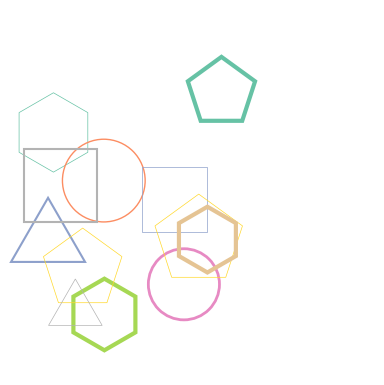[{"shape": "hexagon", "thickness": 0.5, "radius": 0.52, "center": [0.139, 0.656]}, {"shape": "pentagon", "thickness": 3, "radius": 0.46, "center": [0.575, 0.76]}, {"shape": "circle", "thickness": 1, "radius": 0.54, "center": [0.27, 0.531]}, {"shape": "square", "thickness": 0.5, "radius": 0.42, "center": [0.453, 0.483]}, {"shape": "triangle", "thickness": 1.5, "radius": 0.56, "center": [0.125, 0.375]}, {"shape": "circle", "thickness": 2, "radius": 0.46, "center": [0.478, 0.262]}, {"shape": "hexagon", "thickness": 3, "radius": 0.46, "center": [0.271, 0.183]}, {"shape": "pentagon", "thickness": 0.5, "radius": 0.54, "center": [0.215, 0.3]}, {"shape": "pentagon", "thickness": 0.5, "radius": 0.6, "center": [0.516, 0.376]}, {"shape": "hexagon", "thickness": 3, "radius": 0.43, "center": [0.539, 0.378]}, {"shape": "square", "thickness": 1.5, "radius": 0.47, "center": [0.156, 0.517]}, {"shape": "triangle", "thickness": 0.5, "radius": 0.4, "center": [0.196, 0.195]}]